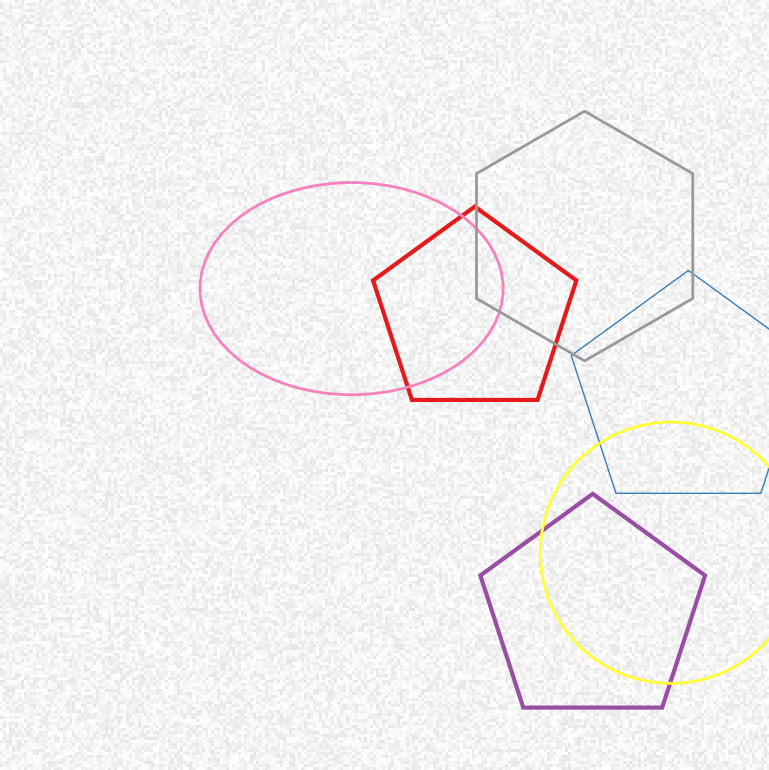[{"shape": "pentagon", "thickness": 1.5, "radius": 0.69, "center": [0.617, 0.593]}, {"shape": "pentagon", "thickness": 0.5, "radius": 0.8, "center": [0.894, 0.489]}, {"shape": "pentagon", "thickness": 1.5, "radius": 0.77, "center": [0.77, 0.205]}, {"shape": "circle", "thickness": 1, "radius": 0.85, "center": [0.871, 0.282]}, {"shape": "oval", "thickness": 1, "radius": 0.98, "center": [0.457, 0.625]}, {"shape": "hexagon", "thickness": 1, "radius": 0.81, "center": [0.759, 0.693]}]